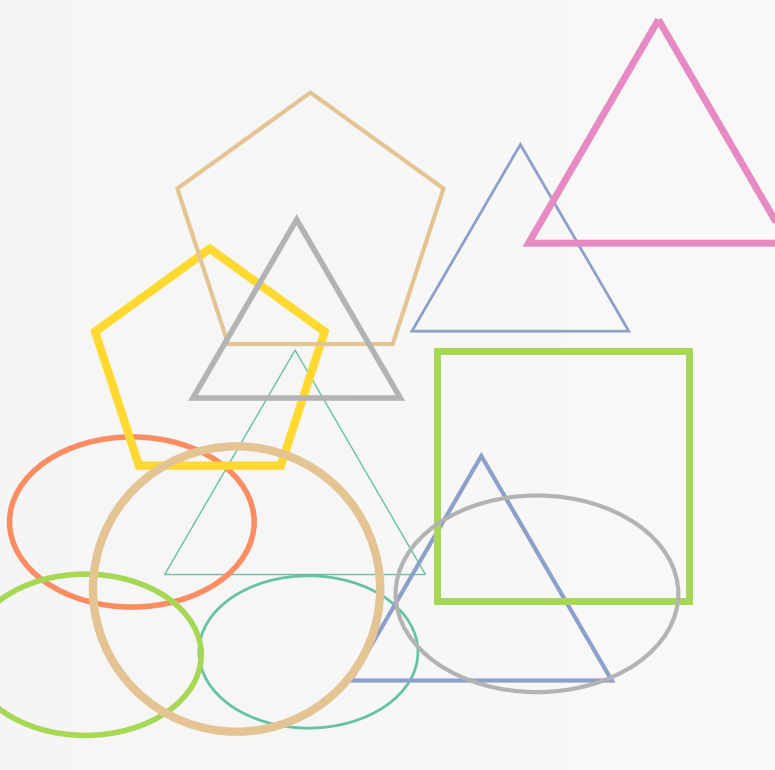[{"shape": "oval", "thickness": 1, "radius": 0.71, "center": [0.398, 0.153]}, {"shape": "triangle", "thickness": 0.5, "radius": 0.97, "center": [0.381, 0.351]}, {"shape": "oval", "thickness": 2, "radius": 0.79, "center": [0.17, 0.322]}, {"shape": "triangle", "thickness": 1, "radius": 0.81, "center": [0.671, 0.651]}, {"shape": "triangle", "thickness": 1.5, "radius": 0.97, "center": [0.621, 0.213]}, {"shape": "triangle", "thickness": 2.5, "radius": 0.97, "center": [0.85, 0.781]}, {"shape": "oval", "thickness": 2, "radius": 0.75, "center": [0.11, 0.15]}, {"shape": "square", "thickness": 2.5, "radius": 0.81, "center": [0.727, 0.382]}, {"shape": "pentagon", "thickness": 3, "radius": 0.78, "center": [0.271, 0.521]}, {"shape": "circle", "thickness": 3, "radius": 0.93, "center": [0.305, 0.235]}, {"shape": "pentagon", "thickness": 1.5, "radius": 0.9, "center": [0.401, 0.699]}, {"shape": "oval", "thickness": 1.5, "radius": 0.91, "center": [0.693, 0.229]}, {"shape": "triangle", "thickness": 2, "radius": 0.77, "center": [0.383, 0.56]}]